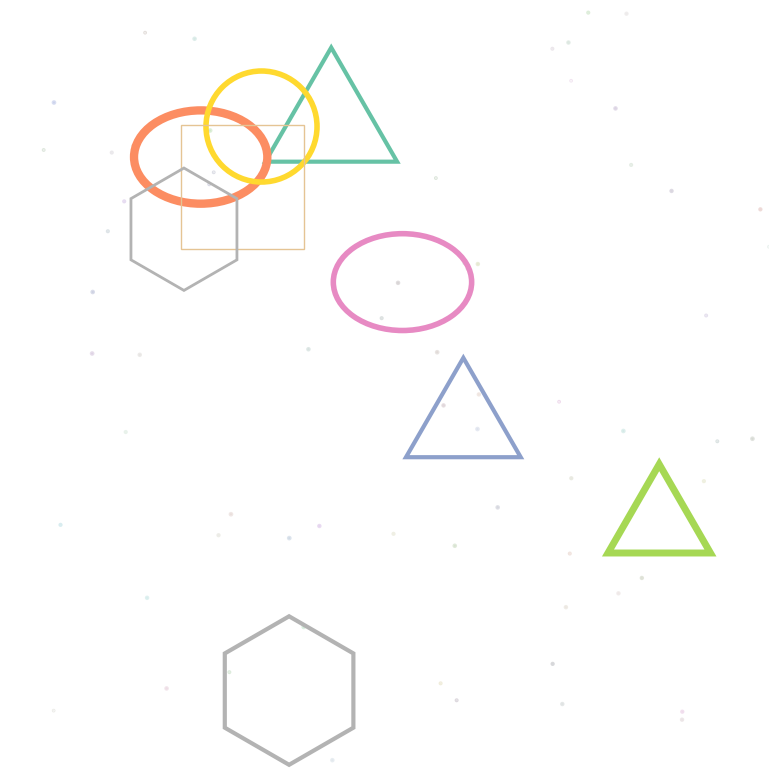[{"shape": "triangle", "thickness": 1.5, "radius": 0.49, "center": [0.43, 0.839]}, {"shape": "oval", "thickness": 3, "radius": 0.43, "center": [0.261, 0.796]}, {"shape": "triangle", "thickness": 1.5, "radius": 0.43, "center": [0.602, 0.449]}, {"shape": "oval", "thickness": 2, "radius": 0.45, "center": [0.523, 0.634]}, {"shape": "triangle", "thickness": 2.5, "radius": 0.38, "center": [0.856, 0.32]}, {"shape": "circle", "thickness": 2, "radius": 0.36, "center": [0.34, 0.836]}, {"shape": "square", "thickness": 0.5, "radius": 0.4, "center": [0.315, 0.757]}, {"shape": "hexagon", "thickness": 1, "radius": 0.4, "center": [0.239, 0.702]}, {"shape": "hexagon", "thickness": 1.5, "radius": 0.48, "center": [0.375, 0.103]}]